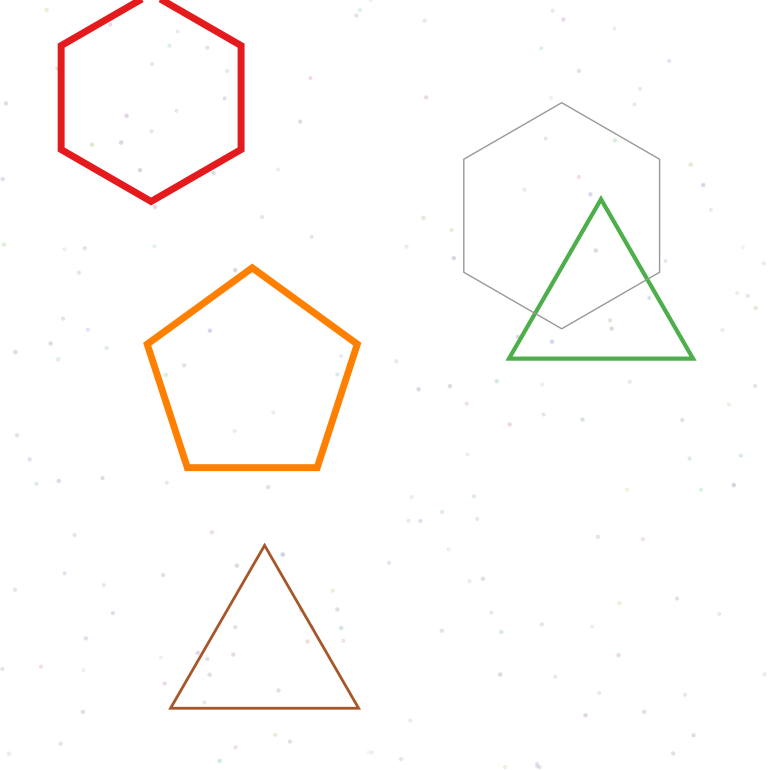[{"shape": "hexagon", "thickness": 2.5, "radius": 0.67, "center": [0.196, 0.873]}, {"shape": "triangle", "thickness": 1.5, "radius": 0.69, "center": [0.781, 0.603]}, {"shape": "pentagon", "thickness": 2.5, "radius": 0.72, "center": [0.328, 0.509]}, {"shape": "triangle", "thickness": 1, "radius": 0.71, "center": [0.344, 0.151]}, {"shape": "hexagon", "thickness": 0.5, "radius": 0.73, "center": [0.729, 0.72]}]